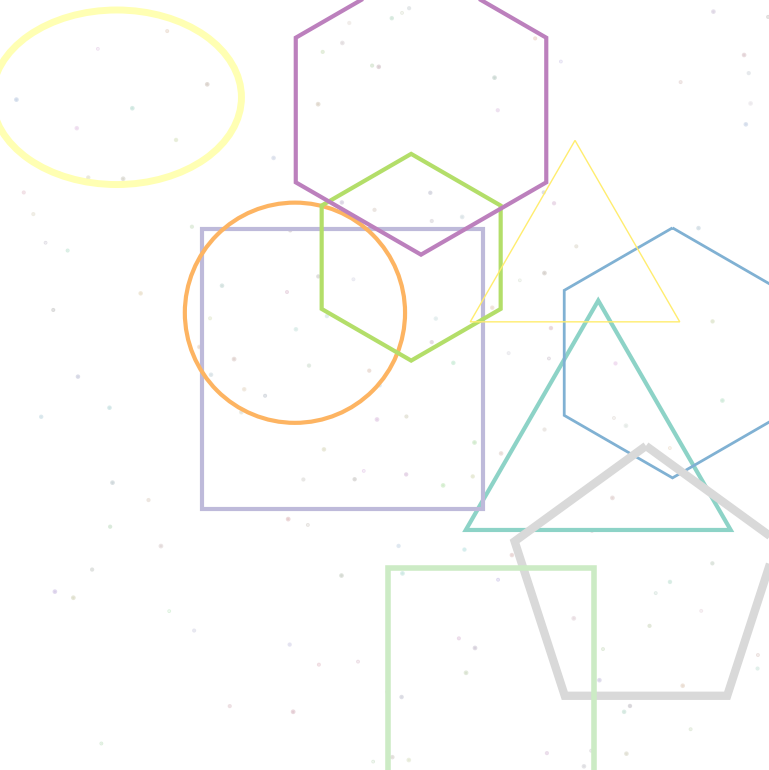[{"shape": "triangle", "thickness": 1.5, "radius": 0.99, "center": [0.777, 0.411]}, {"shape": "oval", "thickness": 2.5, "radius": 0.81, "center": [0.152, 0.874]}, {"shape": "square", "thickness": 1.5, "radius": 0.91, "center": [0.445, 0.52]}, {"shape": "hexagon", "thickness": 1, "radius": 0.81, "center": [0.873, 0.542]}, {"shape": "circle", "thickness": 1.5, "radius": 0.71, "center": [0.383, 0.594]}, {"shape": "hexagon", "thickness": 1.5, "radius": 0.67, "center": [0.534, 0.666]}, {"shape": "pentagon", "thickness": 3, "radius": 0.9, "center": [0.839, 0.242]}, {"shape": "hexagon", "thickness": 1.5, "radius": 0.94, "center": [0.547, 0.857]}, {"shape": "square", "thickness": 2, "radius": 0.67, "center": [0.638, 0.128]}, {"shape": "triangle", "thickness": 0.5, "radius": 0.79, "center": [0.747, 0.661]}]